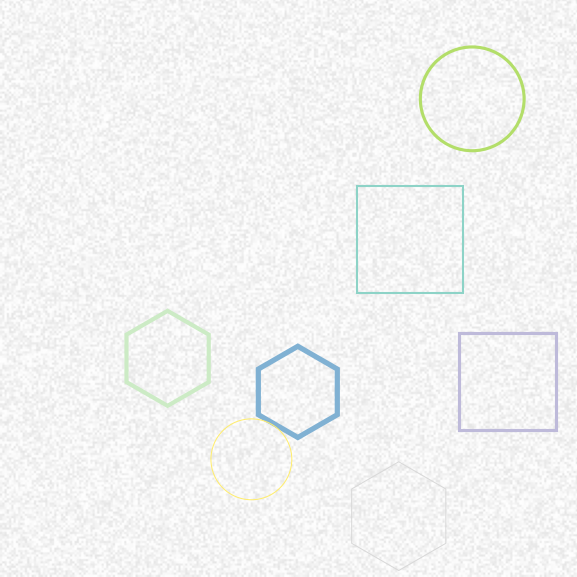[{"shape": "square", "thickness": 1, "radius": 0.46, "center": [0.71, 0.584]}, {"shape": "square", "thickness": 1.5, "radius": 0.42, "center": [0.879, 0.339]}, {"shape": "hexagon", "thickness": 2.5, "radius": 0.39, "center": [0.516, 0.321]}, {"shape": "circle", "thickness": 1.5, "radius": 0.45, "center": [0.818, 0.828]}, {"shape": "hexagon", "thickness": 0.5, "radius": 0.47, "center": [0.69, 0.105]}, {"shape": "hexagon", "thickness": 2, "radius": 0.41, "center": [0.29, 0.379]}, {"shape": "circle", "thickness": 0.5, "radius": 0.35, "center": [0.435, 0.204]}]